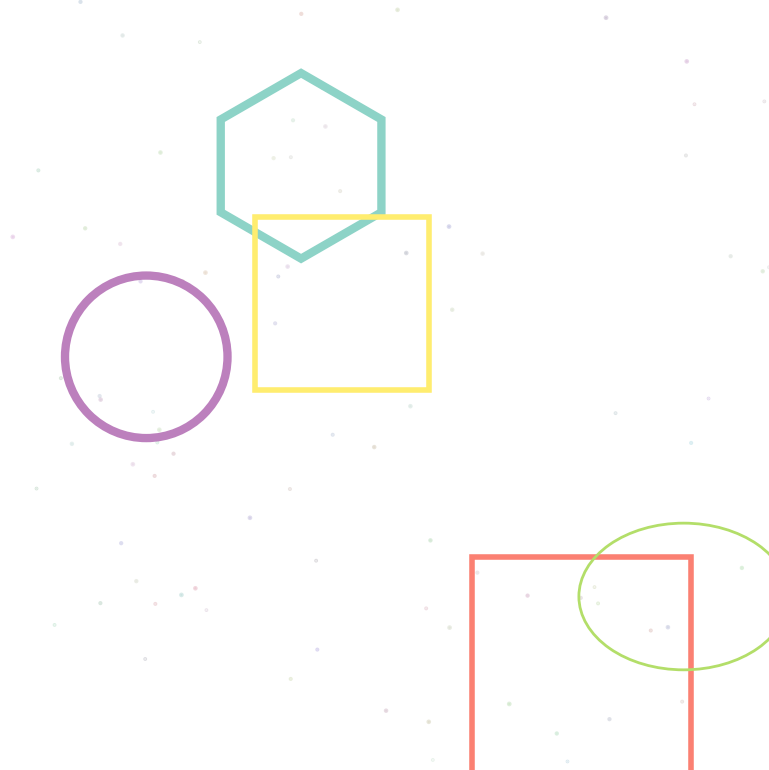[{"shape": "hexagon", "thickness": 3, "radius": 0.6, "center": [0.391, 0.785]}, {"shape": "square", "thickness": 2, "radius": 0.71, "center": [0.756, 0.135]}, {"shape": "oval", "thickness": 1, "radius": 0.68, "center": [0.888, 0.225]}, {"shape": "circle", "thickness": 3, "radius": 0.53, "center": [0.19, 0.537]}, {"shape": "square", "thickness": 2, "radius": 0.56, "center": [0.444, 0.606]}]